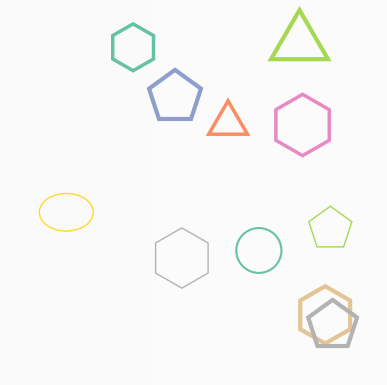[{"shape": "hexagon", "thickness": 2.5, "radius": 0.3, "center": [0.344, 0.877]}, {"shape": "circle", "thickness": 1.5, "radius": 0.29, "center": [0.668, 0.349]}, {"shape": "triangle", "thickness": 2.5, "radius": 0.29, "center": [0.589, 0.68]}, {"shape": "pentagon", "thickness": 3, "radius": 0.35, "center": [0.452, 0.748]}, {"shape": "hexagon", "thickness": 2.5, "radius": 0.4, "center": [0.781, 0.675]}, {"shape": "pentagon", "thickness": 1, "radius": 0.29, "center": [0.852, 0.406]}, {"shape": "triangle", "thickness": 3, "radius": 0.42, "center": [0.773, 0.889]}, {"shape": "oval", "thickness": 1, "radius": 0.35, "center": [0.171, 0.449]}, {"shape": "hexagon", "thickness": 3, "radius": 0.37, "center": [0.839, 0.182]}, {"shape": "pentagon", "thickness": 3, "radius": 0.33, "center": [0.858, 0.155]}, {"shape": "hexagon", "thickness": 1, "radius": 0.39, "center": [0.469, 0.33]}]